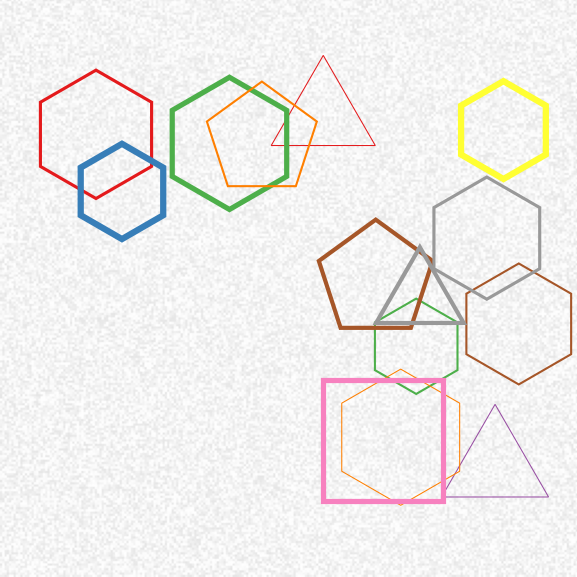[{"shape": "triangle", "thickness": 0.5, "radius": 0.52, "center": [0.56, 0.799]}, {"shape": "hexagon", "thickness": 1.5, "radius": 0.56, "center": [0.166, 0.767]}, {"shape": "hexagon", "thickness": 3, "radius": 0.41, "center": [0.211, 0.668]}, {"shape": "hexagon", "thickness": 2.5, "radius": 0.57, "center": [0.397, 0.751]}, {"shape": "hexagon", "thickness": 1, "radius": 0.41, "center": [0.721, 0.4]}, {"shape": "triangle", "thickness": 0.5, "radius": 0.53, "center": [0.857, 0.192]}, {"shape": "hexagon", "thickness": 0.5, "radius": 0.59, "center": [0.694, 0.242]}, {"shape": "pentagon", "thickness": 1, "radius": 0.5, "center": [0.453, 0.758]}, {"shape": "hexagon", "thickness": 3, "radius": 0.42, "center": [0.872, 0.774]}, {"shape": "pentagon", "thickness": 2, "radius": 0.52, "center": [0.651, 0.515]}, {"shape": "hexagon", "thickness": 1, "radius": 0.52, "center": [0.898, 0.438]}, {"shape": "square", "thickness": 2.5, "radius": 0.52, "center": [0.663, 0.236]}, {"shape": "hexagon", "thickness": 1.5, "radius": 0.53, "center": [0.843, 0.587]}, {"shape": "triangle", "thickness": 2, "radius": 0.44, "center": [0.727, 0.484]}]